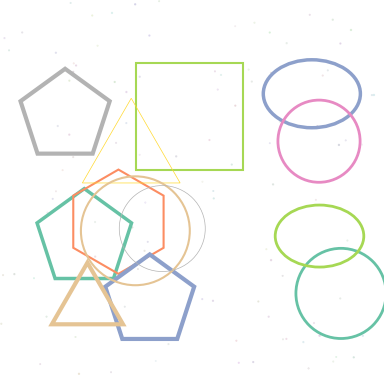[{"shape": "circle", "thickness": 2, "radius": 0.59, "center": [0.886, 0.238]}, {"shape": "pentagon", "thickness": 2.5, "radius": 0.65, "center": [0.219, 0.381]}, {"shape": "hexagon", "thickness": 1.5, "radius": 0.68, "center": [0.308, 0.424]}, {"shape": "pentagon", "thickness": 3, "radius": 0.61, "center": [0.389, 0.218]}, {"shape": "oval", "thickness": 2.5, "radius": 0.63, "center": [0.81, 0.756]}, {"shape": "circle", "thickness": 2, "radius": 0.53, "center": [0.829, 0.633]}, {"shape": "square", "thickness": 1.5, "radius": 0.7, "center": [0.492, 0.698]}, {"shape": "oval", "thickness": 2, "radius": 0.58, "center": [0.83, 0.387]}, {"shape": "triangle", "thickness": 0.5, "radius": 0.73, "center": [0.341, 0.598]}, {"shape": "triangle", "thickness": 3, "radius": 0.53, "center": [0.227, 0.211]}, {"shape": "circle", "thickness": 1.5, "radius": 0.71, "center": [0.352, 0.401]}, {"shape": "circle", "thickness": 0.5, "radius": 0.56, "center": [0.421, 0.406]}, {"shape": "pentagon", "thickness": 3, "radius": 0.61, "center": [0.169, 0.7]}]